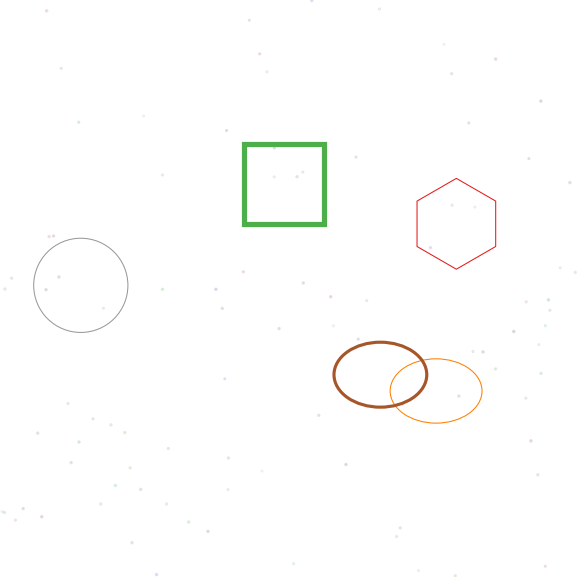[{"shape": "hexagon", "thickness": 0.5, "radius": 0.39, "center": [0.79, 0.612]}, {"shape": "square", "thickness": 2.5, "radius": 0.35, "center": [0.492, 0.68]}, {"shape": "oval", "thickness": 0.5, "radius": 0.4, "center": [0.755, 0.322]}, {"shape": "oval", "thickness": 1.5, "radius": 0.4, "center": [0.659, 0.35]}, {"shape": "circle", "thickness": 0.5, "radius": 0.41, "center": [0.14, 0.505]}]